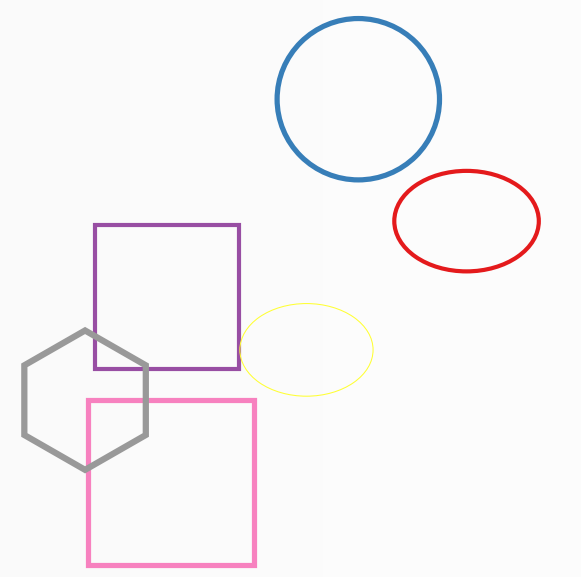[{"shape": "oval", "thickness": 2, "radius": 0.62, "center": [0.803, 0.616]}, {"shape": "circle", "thickness": 2.5, "radius": 0.7, "center": [0.616, 0.827]}, {"shape": "square", "thickness": 2, "radius": 0.62, "center": [0.287, 0.485]}, {"shape": "oval", "thickness": 0.5, "radius": 0.57, "center": [0.527, 0.393]}, {"shape": "square", "thickness": 2.5, "radius": 0.71, "center": [0.293, 0.164]}, {"shape": "hexagon", "thickness": 3, "radius": 0.6, "center": [0.146, 0.306]}]